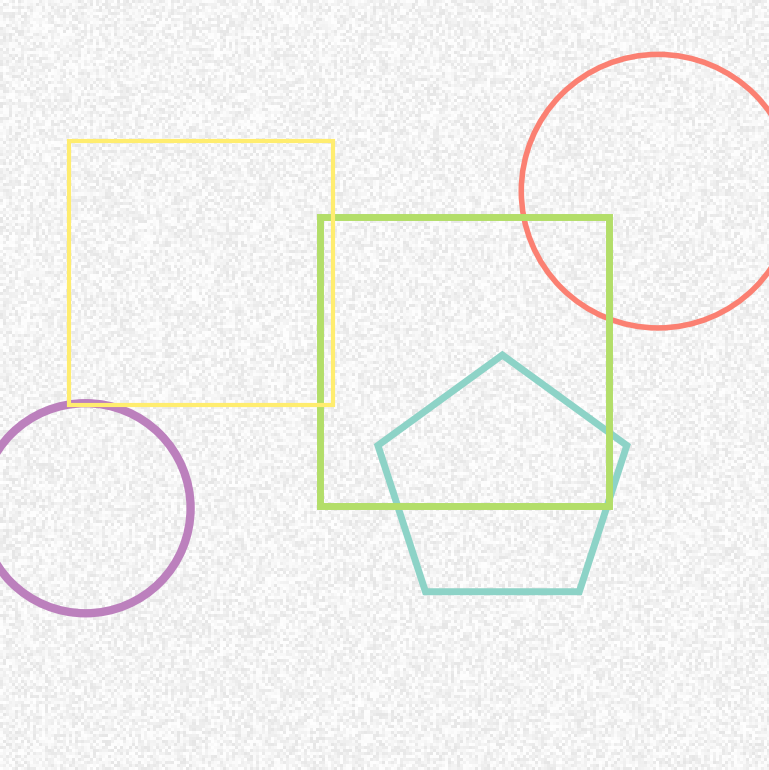[{"shape": "pentagon", "thickness": 2.5, "radius": 0.85, "center": [0.652, 0.369]}, {"shape": "circle", "thickness": 2, "radius": 0.89, "center": [0.855, 0.752]}, {"shape": "square", "thickness": 2.5, "radius": 0.94, "center": [0.603, 0.531]}, {"shape": "circle", "thickness": 3, "radius": 0.68, "center": [0.111, 0.34]}, {"shape": "square", "thickness": 1.5, "radius": 0.86, "center": [0.261, 0.646]}]